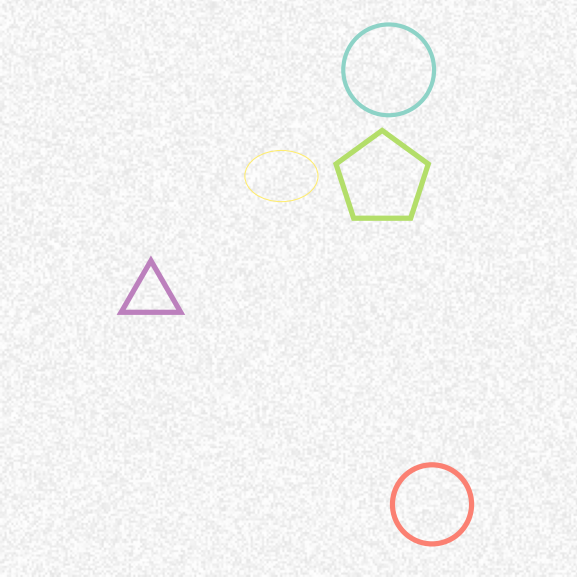[{"shape": "circle", "thickness": 2, "radius": 0.39, "center": [0.673, 0.878]}, {"shape": "circle", "thickness": 2.5, "radius": 0.34, "center": [0.748, 0.126]}, {"shape": "pentagon", "thickness": 2.5, "radius": 0.42, "center": [0.662, 0.689]}, {"shape": "triangle", "thickness": 2.5, "radius": 0.3, "center": [0.261, 0.488]}, {"shape": "oval", "thickness": 0.5, "radius": 0.32, "center": [0.487, 0.694]}]